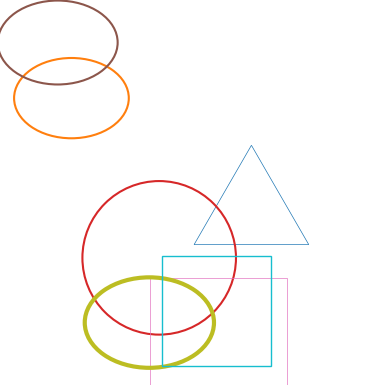[{"shape": "triangle", "thickness": 0.5, "radius": 0.86, "center": [0.653, 0.451]}, {"shape": "oval", "thickness": 1.5, "radius": 0.74, "center": [0.186, 0.745]}, {"shape": "circle", "thickness": 1.5, "radius": 1.0, "center": [0.413, 0.33]}, {"shape": "oval", "thickness": 1.5, "radius": 0.78, "center": [0.15, 0.89]}, {"shape": "square", "thickness": 0.5, "radius": 0.89, "center": [0.567, 0.101]}, {"shape": "oval", "thickness": 3, "radius": 0.84, "center": [0.388, 0.162]}, {"shape": "square", "thickness": 1, "radius": 0.71, "center": [0.562, 0.192]}]